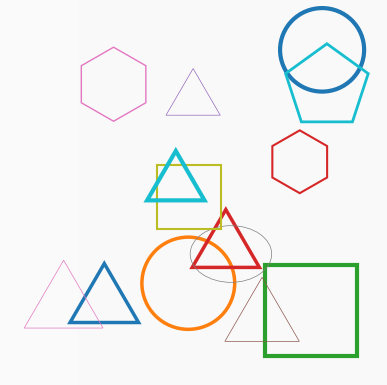[{"shape": "triangle", "thickness": 2.5, "radius": 0.51, "center": [0.269, 0.213]}, {"shape": "circle", "thickness": 3, "radius": 0.54, "center": [0.831, 0.871]}, {"shape": "circle", "thickness": 2.5, "radius": 0.6, "center": [0.486, 0.264]}, {"shape": "square", "thickness": 3, "radius": 0.59, "center": [0.803, 0.194]}, {"shape": "hexagon", "thickness": 1.5, "radius": 0.41, "center": [0.773, 0.58]}, {"shape": "triangle", "thickness": 2.5, "radius": 0.5, "center": [0.583, 0.355]}, {"shape": "triangle", "thickness": 0.5, "radius": 0.4, "center": [0.498, 0.741]}, {"shape": "triangle", "thickness": 0.5, "radius": 0.55, "center": [0.676, 0.169]}, {"shape": "hexagon", "thickness": 1, "radius": 0.48, "center": [0.293, 0.781]}, {"shape": "triangle", "thickness": 0.5, "radius": 0.59, "center": [0.164, 0.207]}, {"shape": "oval", "thickness": 0.5, "radius": 0.53, "center": [0.596, 0.34]}, {"shape": "square", "thickness": 1.5, "radius": 0.42, "center": [0.487, 0.489]}, {"shape": "triangle", "thickness": 3, "radius": 0.43, "center": [0.454, 0.522]}, {"shape": "pentagon", "thickness": 2, "radius": 0.56, "center": [0.844, 0.774]}]